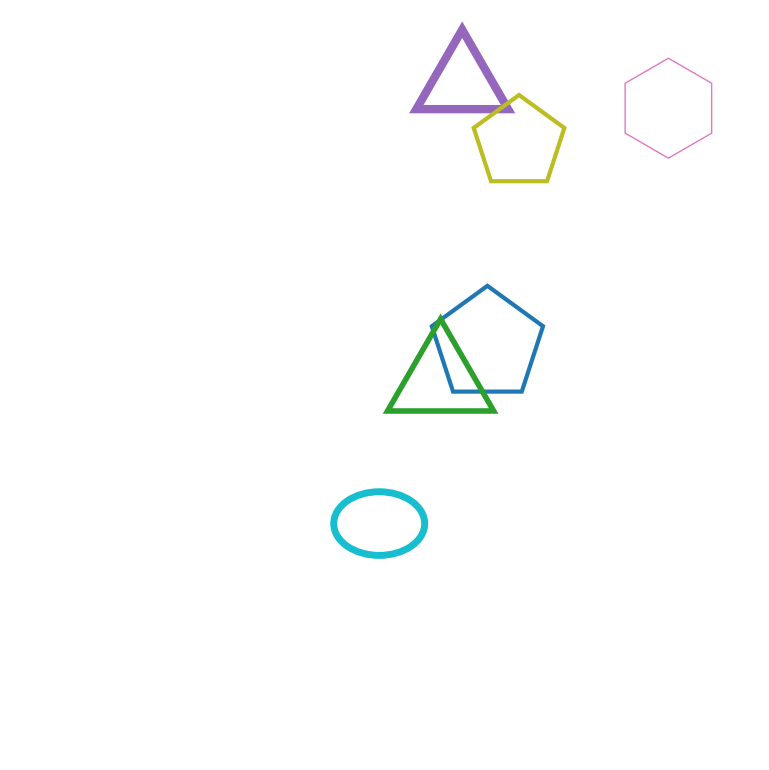[{"shape": "pentagon", "thickness": 1.5, "radius": 0.38, "center": [0.633, 0.553]}, {"shape": "triangle", "thickness": 2, "radius": 0.4, "center": [0.572, 0.506]}, {"shape": "triangle", "thickness": 3, "radius": 0.34, "center": [0.6, 0.893]}, {"shape": "hexagon", "thickness": 0.5, "radius": 0.32, "center": [0.868, 0.86]}, {"shape": "pentagon", "thickness": 1.5, "radius": 0.31, "center": [0.674, 0.815]}, {"shape": "oval", "thickness": 2.5, "radius": 0.3, "center": [0.492, 0.32]}]